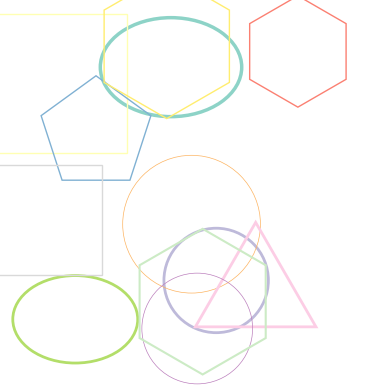[{"shape": "oval", "thickness": 2.5, "radius": 0.92, "center": [0.444, 0.826]}, {"shape": "square", "thickness": 1, "radius": 0.9, "center": [0.149, 0.784]}, {"shape": "circle", "thickness": 2, "radius": 0.68, "center": [0.561, 0.272]}, {"shape": "hexagon", "thickness": 1, "radius": 0.72, "center": [0.774, 0.866]}, {"shape": "pentagon", "thickness": 1, "radius": 0.75, "center": [0.249, 0.653]}, {"shape": "circle", "thickness": 0.5, "radius": 0.89, "center": [0.498, 0.418]}, {"shape": "oval", "thickness": 2, "radius": 0.81, "center": [0.195, 0.171]}, {"shape": "triangle", "thickness": 2, "radius": 0.9, "center": [0.664, 0.241]}, {"shape": "square", "thickness": 1, "radius": 0.72, "center": [0.122, 0.428]}, {"shape": "circle", "thickness": 0.5, "radius": 0.72, "center": [0.512, 0.147]}, {"shape": "hexagon", "thickness": 1.5, "radius": 0.95, "center": [0.526, 0.216]}, {"shape": "hexagon", "thickness": 1, "radius": 0.94, "center": [0.433, 0.88]}]